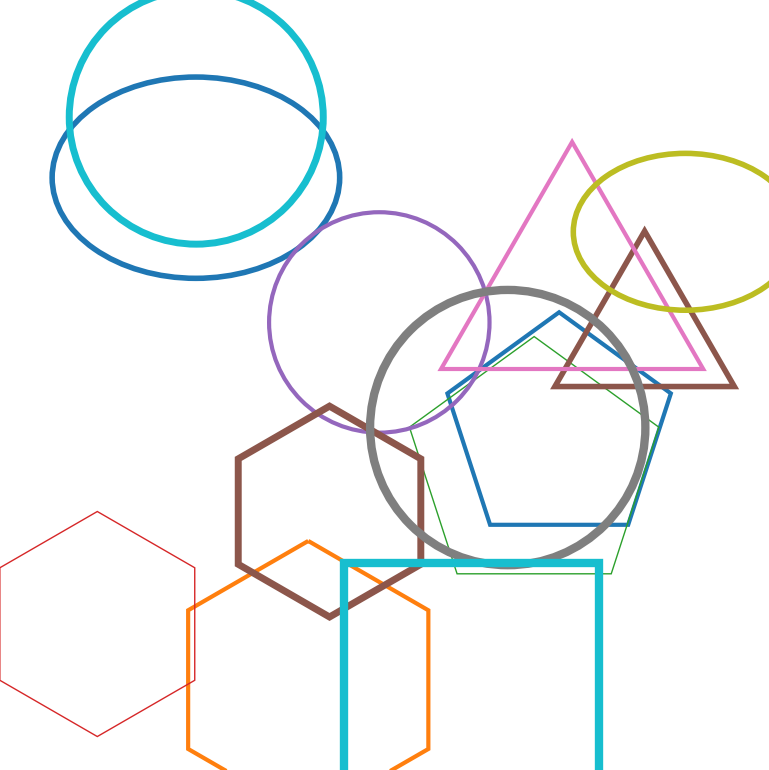[{"shape": "oval", "thickness": 2, "radius": 0.93, "center": [0.254, 0.769]}, {"shape": "pentagon", "thickness": 1.5, "radius": 0.76, "center": [0.726, 0.442]}, {"shape": "hexagon", "thickness": 1.5, "radius": 0.9, "center": [0.4, 0.117]}, {"shape": "pentagon", "thickness": 0.5, "radius": 0.85, "center": [0.694, 0.393]}, {"shape": "hexagon", "thickness": 0.5, "radius": 0.73, "center": [0.126, 0.19]}, {"shape": "circle", "thickness": 1.5, "radius": 0.72, "center": [0.493, 0.581]}, {"shape": "hexagon", "thickness": 2.5, "radius": 0.68, "center": [0.428, 0.336]}, {"shape": "triangle", "thickness": 2, "radius": 0.67, "center": [0.837, 0.565]}, {"shape": "triangle", "thickness": 1.5, "radius": 0.98, "center": [0.743, 0.619]}, {"shape": "circle", "thickness": 3, "radius": 0.89, "center": [0.659, 0.445]}, {"shape": "oval", "thickness": 2, "radius": 0.73, "center": [0.89, 0.699]}, {"shape": "circle", "thickness": 2.5, "radius": 0.82, "center": [0.255, 0.848]}, {"shape": "square", "thickness": 3, "radius": 0.83, "center": [0.612, 0.103]}]